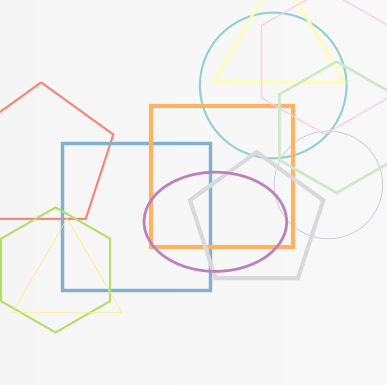[{"shape": "circle", "thickness": 1.5, "radius": 0.95, "center": [0.705, 0.778]}, {"shape": "triangle", "thickness": 2, "radius": 0.97, "center": [0.72, 0.884]}, {"shape": "circle", "thickness": 0.5, "radius": 0.7, "center": [0.847, 0.52]}, {"shape": "pentagon", "thickness": 1.5, "radius": 0.98, "center": [0.106, 0.59]}, {"shape": "square", "thickness": 2.5, "radius": 0.96, "center": [0.351, 0.438]}, {"shape": "square", "thickness": 3, "radius": 0.91, "center": [0.573, 0.541]}, {"shape": "hexagon", "thickness": 1.5, "radius": 0.81, "center": [0.143, 0.299]}, {"shape": "hexagon", "thickness": 1, "radius": 0.94, "center": [0.838, 0.84]}, {"shape": "pentagon", "thickness": 3, "radius": 0.91, "center": [0.662, 0.424]}, {"shape": "oval", "thickness": 2, "radius": 0.92, "center": [0.556, 0.424]}, {"shape": "hexagon", "thickness": 2, "radius": 0.85, "center": [0.869, 0.67]}, {"shape": "triangle", "thickness": 0.5, "radius": 0.82, "center": [0.173, 0.269]}]